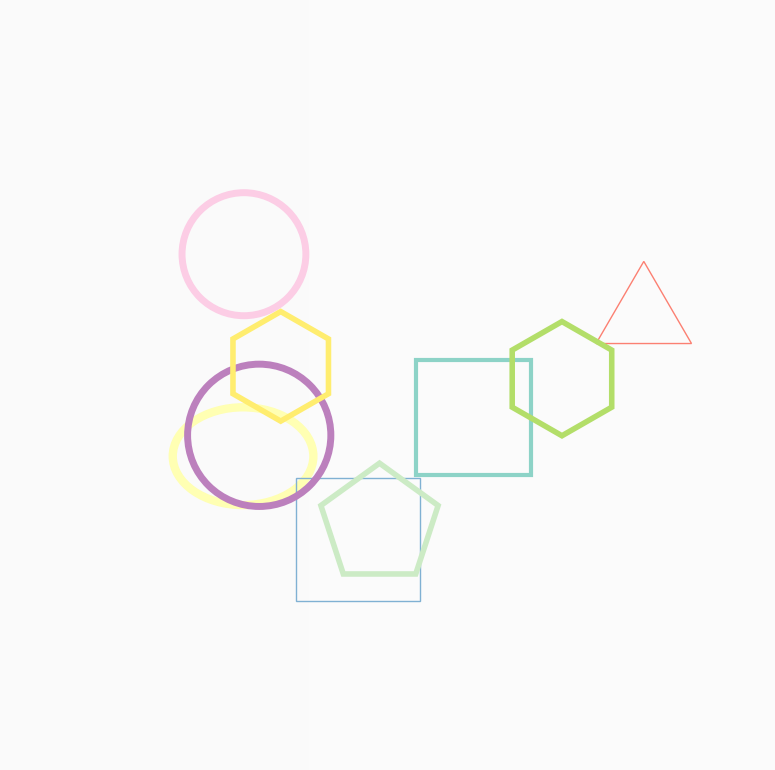[{"shape": "square", "thickness": 1.5, "radius": 0.37, "center": [0.611, 0.458]}, {"shape": "oval", "thickness": 3, "radius": 0.45, "center": [0.314, 0.408]}, {"shape": "triangle", "thickness": 0.5, "radius": 0.36, "center": [0.831, 0.589]}, {"shape": "square", "thickness": 0.5, "radius": 0.4, "center": [0.462, 0.299]}, {"shape": "hexagon", "thickness": 2, "radius": 0.37, "center": [0.725, 0.508]}, {"shape": "circle", "thickness": 2.5, "radius": 0.4, "center": [0.315, 0.67]}, {"shape": "circle", "thickness": 2.5, "radius": 0.46, "center": [0.334, 0.435]}, {"shape": "pentagon", "thickness": 2, "radius": 0.4, "center": [0.49, 0.319]}, {"shape": "hexagon", "thickness": 2, "radius": 0.36, "center": [0.362, 0.524]}]